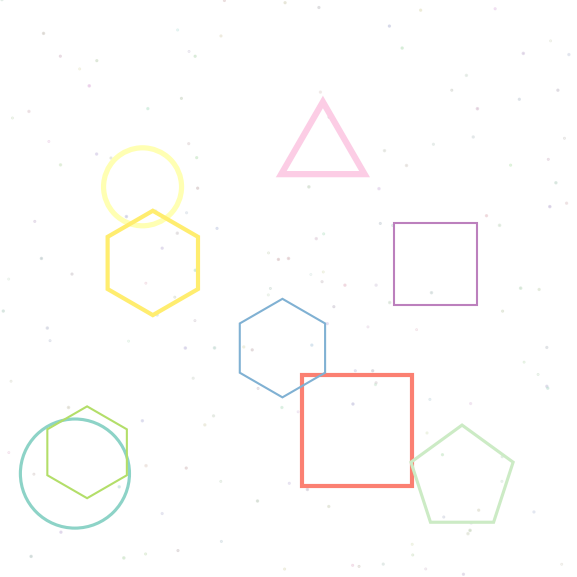[{"shape": "circle", "thickness": 1.5, "radius": 0.47, "center": [0.13, 0.179]}, {"shape": "circle", "thickness": 2.5, "radius": 0.34, "center": [0.247, 0.676]}, {"shape": "square", "thickness": 2, "radius": 0.48, "center": [0.618, 0.254]}, {"shape": "hexagon", "thickness": 1, "radius": 0.43, "center": [0.489, 0.396]}, {"shape": "hexagon", "thickness": 1, "radius": 0.4, "center": [0.151, 0.216]}, {"shape": "triangle", "thickness": 3, "radius": 0.42, "center": [0.559, 0.739]}, {"shape": "square", "thickness": 1, "radius": 0.36, "center": [0.754, 0.542]}, {"shape": "pentagon", "thickness": 1.5, "radius": 0.46, "center": [0.8, 0.17]}, {"shape": "hexagon", "thickness": 2, "radius": 0.45, "center": [0.265, 0.544]}]